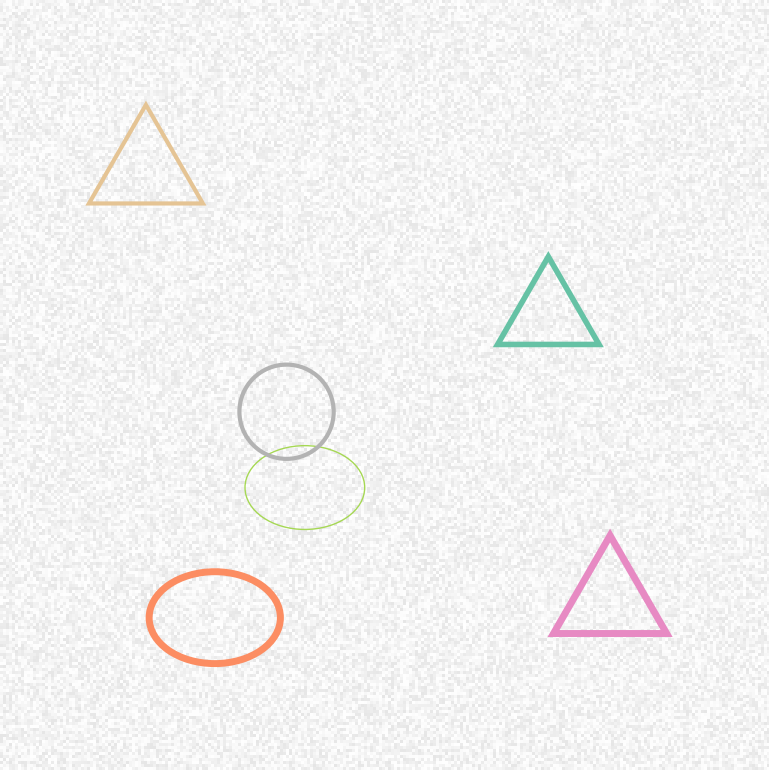[{"shape": "triangle", "thickness": 2, "radius": 0.38, "center": [0.712, 0.591]}, {"shape": "oval", "thickness": 2.5, "radius": 0.43, "center": [0.279, 0.198]}, {"shape": "triangle", "thickness": 2.5, "radius": 0.42, "center": [0.792, 0.22]}, {"shape": "oval", "thickness": 0.5, "radius": 0.39, "center": [0.396, 0.367]}, {"shape": "triangle", "thickness": 1.5, "radius": 0.43, "center": [0.189, 0.778]}, {"shape": "circle", "thickness": 1.5, "radius": 0.31, "center": [0.372, 0.465]}]